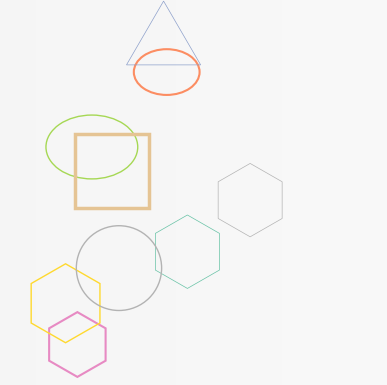[{"shape": "hexagon", "thickness": 0.5, "radius": 0.48, "center": [0.484, 0.346]}, {"shape": "oval", "thickness": 1.5, "radius": 0.42, "center": [0.43, 0.813]}, {"shape": "triangle", "thickness": 0.5, "radius": 0.55, "center": [0.422, 0.887]}, {"shape": "hexagon", "thickness": 1.5, "radius": 0.42, "center": [0.2, 0.105]}, {"shape": "oval", "thickness": 1, "radius": 0.59, "center": [0.237, 0.618]}, {"shape": "hexagon", "thickness": 1, "radius": 0.51, "center": [0.169, 0.212]}, {"shape": "square", "thickness": 2.5, "radius": 0.48, "center": [0.289, 0.555]}, {"shape": "hexagon", "thickness": 0.5, "radius": 0.48, "center": [0.646, 0.48]}, {"shape": "circle", "thickness": 1, "radius": 0.55, "center": [0.307, 0.304]}]